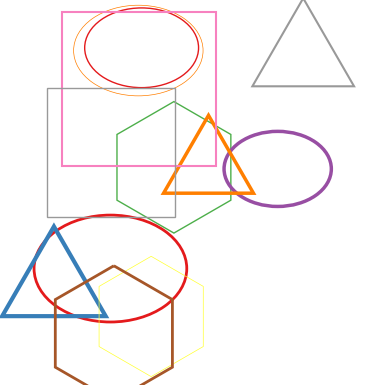[{"shape": "oval", "thickness": 2, "radius": 0.99, "center": [0.287, 0.302]}, {"shape": "oval", "thickness": 1, "radius": 0.74, "center": [0.368, 0.876]}, {"shape": "triangle", "thickness": 3, "radius": 0.78, "center": [0.14, 0.256]}, {"shape": "hexagon", "thickness": 1, "radius": 0.85, "center": [0.452, 0.565]}, {"shape": "oval", "thickness": 2.5, "radius": 0.7, "center": [0.721, 0.561]}, {"shape": "triangle", "thickness": 2.5, "radius": 0.67, "center": [0.542, 0.566]}, {"shape": "oval", "thickness": 0.5, "radius": 0.84, "center": [0.359, 0.869]}, {"shape": "hexagon", "thickness": 0.5, "radius": 0.78, "center": [0.393, 0.178]}, {"shape": "hexagon", "thickness": 2, "radius": 0.88, "center": [0.296, 0.134]}, {"shape": "square", "thickness": 1.5, "radius": 1.0, "center": [0.36, 0.77]}, {"shape": "square", "thickness": 1, "radius": 0.84, "center": [0.288, 0.604]}, {"shape": "triangle", "thickness": 1.5, "radius": 0.76, "center": [0.788, 0.852]}]